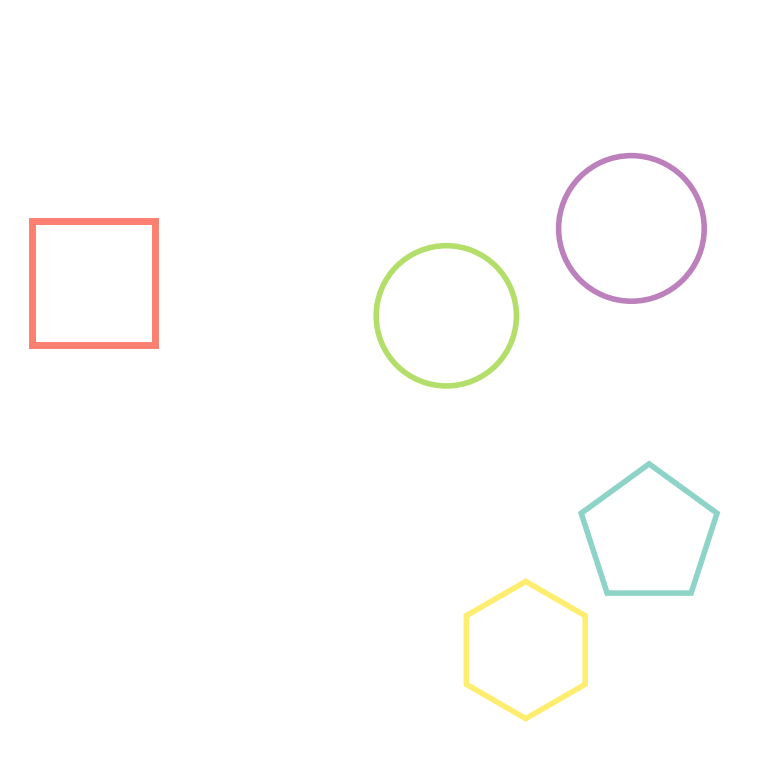[{"shape": "pentagon", "thickness": 2, "radius": 0.46, "center": [0.843, 0.305]}, {"shape": "square", "thickness": 2.5, "radius": 0.4, "center": [0.121, 0.633]}, {"shape": "circle", "thickness": 2, "radius": 0.46, "center": [0.58, 0.59]}, {"shape": "circle", "thickness": 2, "radius": 0.47, "center": [0.82, 0.703]}, {"shape": "hexagon", "thickness": 2, "radius": 0.45, "center": [0.683, 0.156]}]